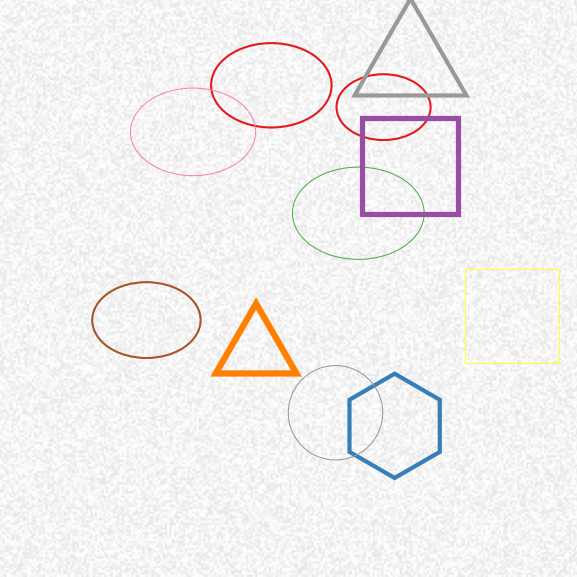[{"shape": "oval", "thickness": 1, "radius": 0.41, "center": [0.664, 0.814]}, {"shape": "oval", "thickness": 1, "radius": 0.52, "center": [0.47, 0.851]}, {"shape": "hexagon", "thickness": 2, "radius": 0.45, "center": [0.683, 0.262]}, {"shape": "oval", "thickness": 0.5, "radius": 0.57, "center": [0.62, 0.63]}, {"shape": "square", "thickness": 2.5, "radius": 0.42, "center": [0.709, 0.712]}, {"shape": "triangle", "thickness": 3, "radius": 0.4, "center": [0.443, 0.393]}, {"shape": "square", "thickness": 0.5, "radius": 0.4, "center": [0.887, 0.452]}, {"shape": "oval", "thickness": 1, "radius": 0.47, "center": [0.254, 0.445]}, {"shape": "oval", "thickness": 0.5, "radius": 0.54, "center": [0.334, 0.771]}, {"shape": "triangle", "thickness": 2, "radius": 0.56, "center": [0.711, 0.89]}, {"shape": "circle", "thickness": 0.5, "radius": 0.41, "center": [0.581, 0.284]}]